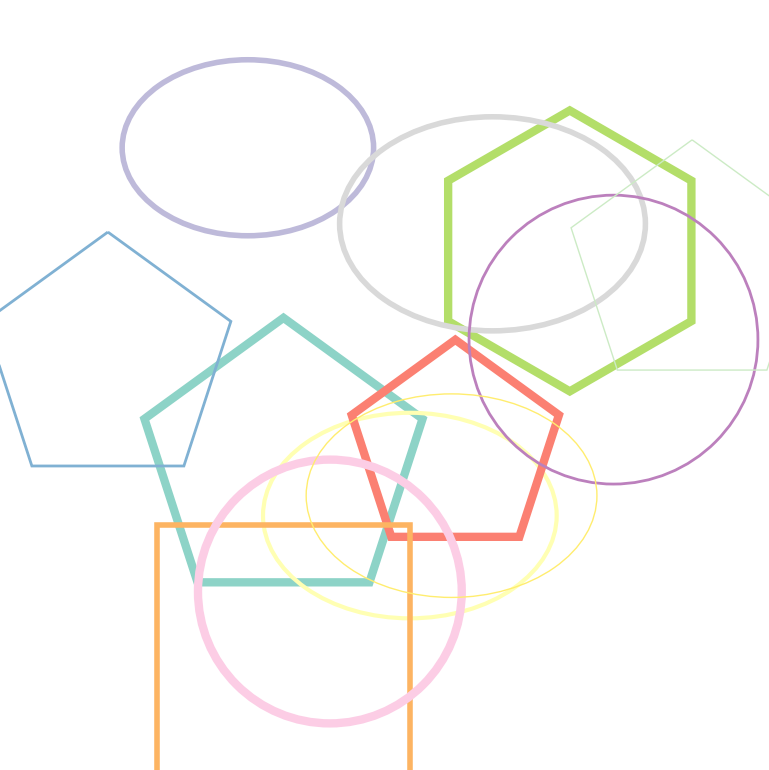[{"shape": "pentagon", "thickness": 3, "radius": 0.95, "center": [0.368, 0.397]}, {"shape": "oval", "thickness": 1.5, "radius": 0.95, "center": [0.532, 0.33]}, {"shape": "oval", "thickness": 2, "radius": 0.82, "center": [0.322, 0.808]}, {"shape": "pentagon", "thickness": 3, "radius": 0.71, "center": [0.591, 0.417]}, {"shape": "pentagon", "thickness": 1, "radius": 0.84, "center": [0.14, 0.531]}, {"shape": "square", "thickness": 2, "radius": 0.82, "center": [0.368, 0.154]}, {"shape": "hexagon", "thickness": 3, "radius": 0.91, "center": [0.74, 0.674]}, {"shape": "circle", "thickness": 3, "radius": 0.86, "center": [0.428, 0.232]}, {"shape": "oval", "thickness": 2, "radius": 0.99, "center": [0.64, 0.709]}, {"shape": "circle", "thickness": 1, "radius": 0.94, "center": [0.797, 0.559]}, {"shape": "pentagon", "thickness": 0.5, "radius": 0.83, "center": [0.899, 0.653]}, {"shape": "oval", "thickness": 0.5, "radius": 0.94, "center": [0.586, 0.356]}]